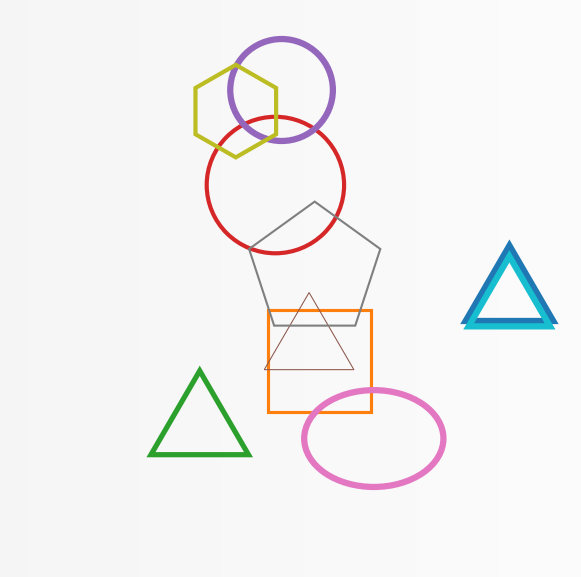[{"shape": "triangle", "thickness": 3, "radius": 0.43, "center": [0.876, 0.487]}, {"shape": "square", "thickness": 1.5, "radius": 0.44, "center": [0.55, 0.373]}, {"shape": "triangle", "thickness": 2.5, "radius": 0.48, "center": [0.344, 0.26]}, {"shape": "circle", "thickness": 2, "radius": 0.59, "center": [0.474, 0.679]}, {"shape": "circle", "thickness": 3, "radius": 0.44, "center": [0.484, 0.843]}, {"shape": "triangle", "thickness": 0.5, "radius": 0.45, "center": [0.532, 0.404]}, {"shape": "oval", "thickness": 3, "radius": 0.6, "center": [0.643, 0.24]}, {"shape": "pentagon", "thickness": 1, "radius": 0.59, "center": [0.541, 0.531]}, {"shape": "hexagon", "thickness": 2, "radius": 0.4, "center": [0.406, 0.807]}, {"shape": "triangle", "thickness": 3, "radius": 0.4, "center": [0.876, 0.474]}]